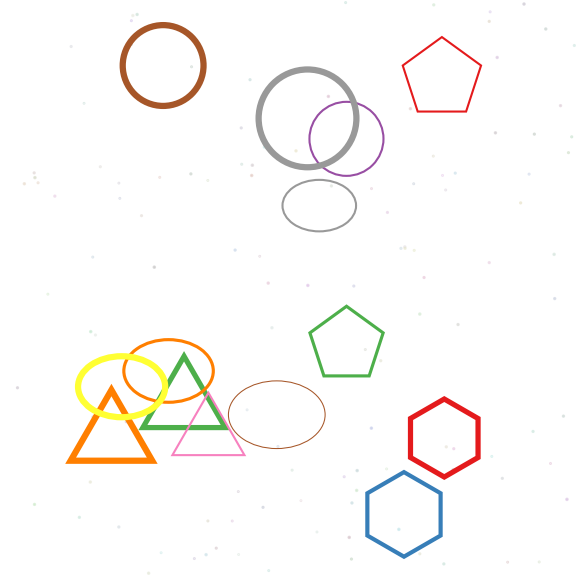[{"shape": "pentagon", "thickness": 1, "radius": 0.36, "center": [0.765, 0.864]}, {"shape": "hexagon", "thickness": 2.5, "radius": 0.34, "center": [0.769, 0.241]}, {"shape": "hexagon", "thickness": 2, "radius": 0.37, "center": [0.7, 0.108]}, {"shape": "triangle", "thickness": 2.5, "radius": 0.41, "center": [0.319, 0.3]}, {"shape": "pentagon", "thickness": 1.5, "radius": 0.33, "center": [0.6, 0.402]}, {"shape": "circle", "thickness": 1, "radius": 0.32, "center": [0.6, 0.759]}, {"shape": "triangle", "thickness": 3, "radius": 0.41, "center": [0.193, 0.242]}, {"shape": "oval", "thickness": 1.5, "radius": 0.39, "center": [0.292, 0.357]}, {"shape": "oval", "thickness": 3, "radius": 0.38, "center": [0.211, 0.329]}, {"shape": "circle", "thickness": 3, "radius": 0.35, "center": [0.282, 0.886]}, {"shape": "oval", "thickness": 0.5, "radius": 0.42, "center": [0.479, 0.281]}, {"shape": "triangle", "thickness": 1, "radius": 0.36, "center": [0.361, 0.247]}, {"shape": "circle", "thickness": 3, "radius": 0.42, "center": [0.532, 0.794]}, {"shape": "oval", "thickness": 1, "radius": 0.32, "center": [0.553, 0.643]}]